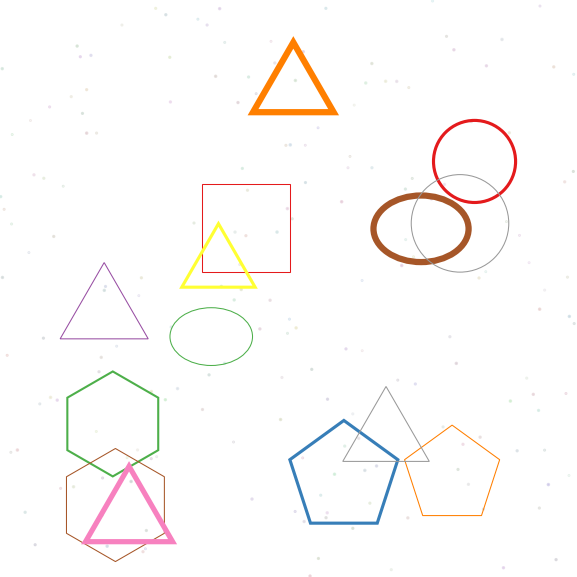[{"shape": "circle", "thickness": 1.5, "radius": 0.36, "center": [0.822, 0.72]}, {"shape": "square", "thickness": 0.5, "radius": 0.38, "center": [0.426, 0.605]}, {"shape": "pentagon", "thickness": 1.5, "radius": 0.49, "center": [0.595, 0.173]}, {"shape": "hexagon", "thickness": 1, "radius": 0.45, "center": [0.195, 0.265]}, {"shape": "oval", "thickness": 0.5, "radius": 0.36, "center": [0.366, 0.416]}, {"shape": "triangle", "thickness": 0.5, "radius": 0.44, "center": [0.18, 0.456]}, {"shape": "pentagon", "thickness": 0.5, "radius": 0.43, "center": [0.783, 0.176]}, {"shape": "triangle", "thickness": 3, "radius": 0.4, "center": [0.508, 0.845]}, {"shape": "triangle", "thickness": 1.5, "radius": 0.37, "center": [0.378, 0.538]}, {"shape": "oval", "thickness": 3, "radius": 0.41, "center": [0.729, 0.603]}, {"shape": "hexagon", "thickness": 0.5, "radius": 0.49, "center": [0.2, 0.125]}, {"shape": "triangle", "thickness": 2.5, "radius": 0.43, "center": [0.223, 0.105]}, {"shape": "triangle", "thickness": 0.5, "radius": 0.43, "center": [0.668, 0.243]}, {"shape": "circle", "thickness": 0.5, "radius": 0.42, "center": [0.797, 0.612]}]